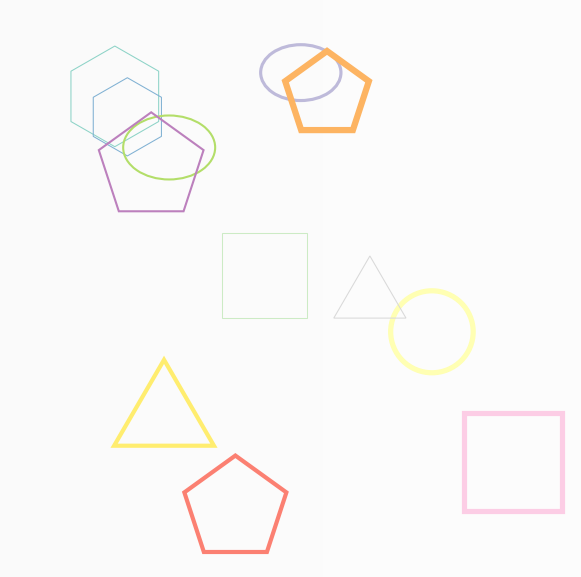[{"shape": "hexagon", "thickness": 0.5, "radius": 0.44, "center": [0.198, 0.832]}, {"shape": "circle", "thickness": 2.5, "radius": 0.35, "center": [0.743, 0.425]}, {"shape": "oval", "thickness": 1.5, "radius": 0.35, "center": [0.518, 0.873]}, {"shape": "pentagon", "thickness": 2, "radius": 0.46, "center": [0.405, 0.118]}, {"shape": "hexagon", "thickness": 0.5, "radius": 0.34, "center": [0.219, 0.797]}, {"shape": "pentagon", "thickness": 3, "radius": 0.38, "center": [0.563, 0.835]}, {"shape": "oval", "thickness": 1, "radius": 0.4, "center": [0.291, 0.744]}, {"shape": "square", "thickness": 2.5, "radius": 0.42, "center": [0.882, 0.199]}, {"shape": "triangle", "thickness": 0.5, "radius": 0.36, "center": [0.636, 0.484]}, {"shape": "pentagon", "thickness": 1, "radius": 0.47, "center": [0.26, 0.71]}, {"shape": "square", "thickness": 0.5, "radius": 0.37, "center": [0.455, 0.522]}, {"shape": "triangle", "thickness": 2, "radius": 0.5, "center": [0.282, 0.277]}]